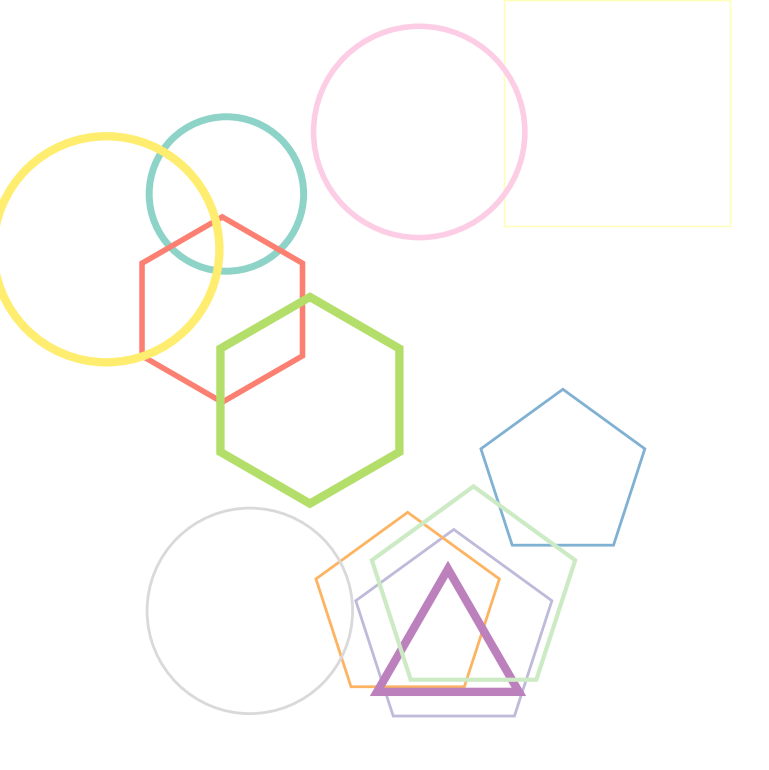[{"shape": "circle", "thickness": 2.5, "radius": 0.5, "center": [0.294, 0.748]}, {"shape": "square", "thickness": 0.5, "radius": 0.73, "center": [0.801, 0.853]}, {"shape": "pentagon", "thickness": 1, "radius": 0.67, "center": [0.589, 0.178]}, {"shape": "hexagon", "thickness": 2, "radius": 0.6, "center": [0.289, 0.598]}, {"shape": "pentagon", "thickness": 1, "radius": 0.56, "center": [0.731, 0.383]}, {"shape": "pentagon", "thickness": 1, "radius": 0.63, "center": [0.529, 0.209]}, {"shape": "hexagon", "thickness": 3, "radius": 0.67, "center": [0.402, 0.48]}, {"shape": "circle", "thickness": 2, "radius": 0.69, "center": [0.544, 0.829]}, {"shape": "circle", "thickness": 1, "radius": 0.67, "center": [0.324, 0.207]}, {"shape": "triangle", "thickness": 3, "radius": 0.53, "center": [0.582, 0.155]}, {"shape": "pentagon", "thickness": 1.5, "radius": 0.69, "center": [0.615, 0.23]}, {"shape": "circle", "thickness": 3, "radius": 0.73, "center": [0.138, 0.676]}]